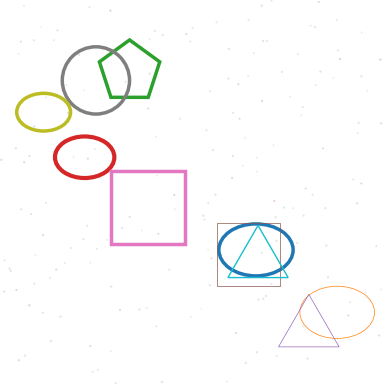[{"shape": "oval", "thickness": 2.5, "radius": 0.48, "center": [0.665, 0.351]}, {"shape": "oval", "thickness": 0.5, "radius": 0.48, "center": [0.876, 0.189]}, {"shape": "pentagon", "thickness": 2.5, "radius": 0.41, "center": [0.337, 0.814]}, {"shape": "oval", "thickness": 3, "radius": 0.39, "center": [0.22, 0.592]}, {"shape": "triangle", "thickness": 0.5, "radius": 0.45, "center": [0.802, 0.144]}, {"shape": "square", "thickness": 0.5, "radius": 0.41, "center": [0.645, 0.338]}, {"shape": "square", "thickness": 2.5, "radius": 0.48, "center": [0.385, 0.461]}, {"shape": "circle", "thickness": 2.5, "radius": 0.44, "center": [0.249, 0.791]}, {"shape": "oval", "thickness": 2.5, "radius": 0.35, "center": [0.113, 0.709]}, {"shape": "triangle", "thickness": 1, "radius": 0.45, "center": [0.67, 0.324]}]